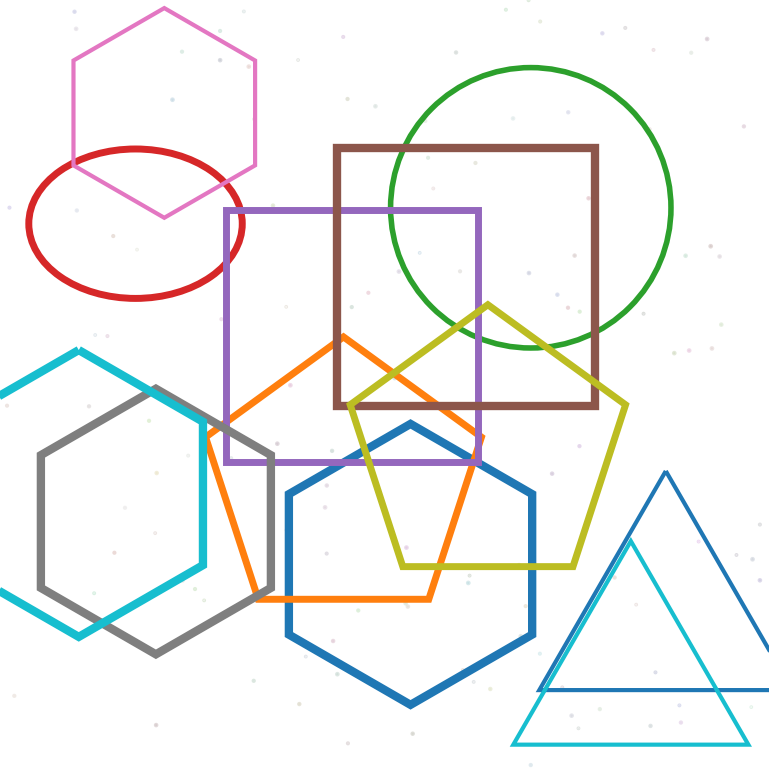[{"shape": "triangle", "thickness": 1.5, "radius": 0.95, "center": [0.865, 0.199]}, {"shape": "hexagon", "thickness": 3, "radius": 0.91, "center": [0.533, 0.267]}, {"shape": "pentagon", "thickness": 2.5, "radius": 0.94, "center": [0.446, 0.374]}, {"shape": "circle", "thickness": 2, "radius": 0.91, "center": [0.689, 0.73]}, {"shape": "oval", "thickness": 2.5, "radius": 0.69, "center": [0.176, 0.709]}, {"shape": "square", "thickness": 2.5, "radius": 0.82, "center": [0.457, 0.564]}, {"shape": "square", "thickness": 3, "radius": 0.84, "center": [0.605, 0.641]}, {"shape": "hexagon", "thickness": 1.5, "radius": 0.68, "center": [0.213, 0.853]}, {"shape": "hexagon", "thickness": 3, "radius": 0.86, "center": [0.202, 0.323]}, {"shape": "pentagon", "thickness": 2.5, "radius": 0.94, "center": [0.634, 0.416]}, {"shape": "hexagon", "thickness": 3, "radius": 0.93, "center": [0.102, 0.359]}, {"shape": "triangle", "thickness": 1.5, "radius": 0.88, "center": [0.819, 0.121]}]